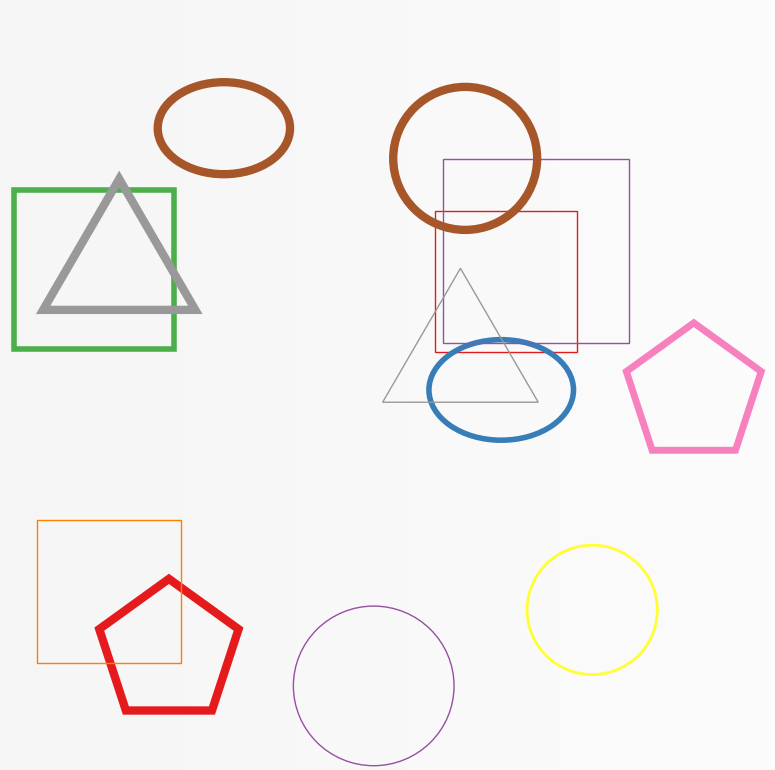[{"shape": "pentagon", "thickness": 3, "radius": 0.47, "center": [0.218, 0.154]}, {"shape": "square", "thickness": 0.5, "radius": 0.46, "center": [0.653, 0.634]}, {"shape": "oval", "thickness": 2, "radius": 0.47, "center": [0.647, 0.494]}, {"shape": "square", "thickness": 2, "radius": 0.52, "center": [0.121, 0.65]}, {"shape": "square", "thickness": 0.5, "radius": 0.6, "center": [0.692, 0.674]}, {"shape": "circle", "thickness": 0.5, "radius": 0.52, "center": [0.482, 0.109]}, {"shape": "square", "thickness": 0.5, "radius": 0.47, "center": [0.141, 0.232]}, {"shape": "circle", "thickness": 1, "radius": 0.42, "center": [0.764, 0.208]}, {"shape": "circle", "thickness": 3, "radius": 0.46, "center": [0.6, 0.794]}, {"shape": "oval", "thickness": 3, "radius": 0.43, "center": [0.289, 0.834]}, {"shape": "pentagon", "thickness": 2.5, "radius": 0.46, "center": [0.895, 0.489]}, {"shape": "triangle", "thickness": 3, "radius": 0.57, "center": [0.154, 0.654]}, {"shape": "triangle", "thickness": 0.5, "radius": 0.58, "center": [0.594, 0.536]}]